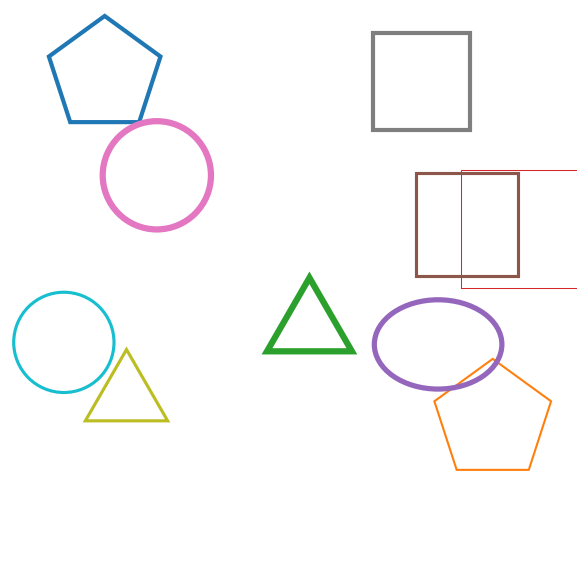[{"shape": "pentagon", "thickness": 2, "radius": 0.51, "center": [0.181, 0.87]}, {"shape": "pentagon", "thickness": 1, "radius": 0.53, "center": [0.853, 0.271]}, {"shape": "triangle", "thickness": 3, "radius": 0.42, "center": [0.536, 0.433]}, {"shape": "square", "thickness": 0.5, "radius": 0.51, "center": [0.899, 0.603]}, {"shape": "oval", "thickness": 2.5, "radius": 0.55, "center": [0.759, 0.403]}, {"shape": "square", "thickness": 1.5, "radius": 0.45, "center": [0.809, 0.611]}, {"shape": "circle", "thickness": 3, "radius": 0.47, "center": [0.272, 0.696]}, {"shape": "square", "thickness": 2, "radius": 0.42, "center": [0.73, 0.858]}, {"shape": "triangle", "thickness": 1.5, "radius": 0.41, "center": [0.219, 0.312]}, {"shape": "circle", "thickness": 1.5, "radius": 0.43, "center": [0.111, 0.406]}]